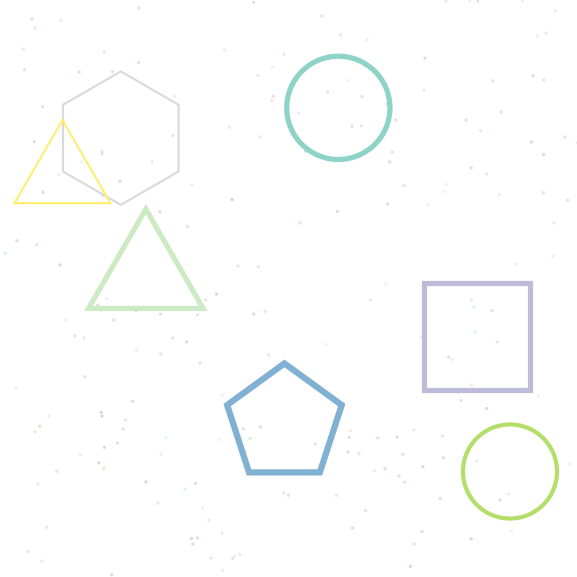[{"shape": "circle", "thickness": 2.5, "radius": 0.45, "center": [0.586, 0.812]}, {"shape": "square", "thickness": 2.5, "radius": 0.46, "center": [0.826, 0.416]}, {"shape": "pentagon", "thickness": 3, "radius": 0.52, "center": [0.493, 0.266]}, {"shape": "circle", "thickness": 2, "radius": 0.41, "center": [0.883, 0.183]}, {"shape": "hexagon", "thickness": 1, "radius": 0.58, "center": [0.209, 0.76]}, {"shape": "triangle", "thickness": 2.5, "radius": 0.57, "center": [0.253, 0.522]}, {"shape": "triangle", "thickness": 1, "radius": 0.48, "center": [0.108, 0.695]}]